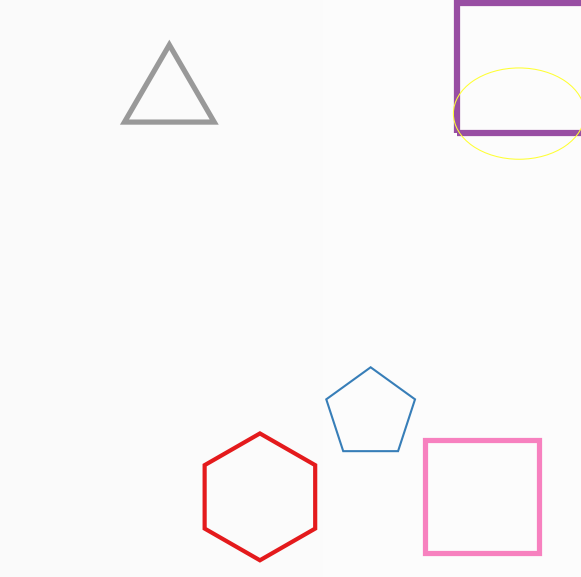[{"shape": "hexagon", "thickness": 2, "radius": 0.55, "center": [0.447, 0.139]}, {"shape": "pentagon", "thickness": 1, "radius": 0.4, "center": [0.638, 0.283]}, {"shape": "square", "thickness": 3, "radius": 0.56, "center": [0.899, 0.881]}, {"shape": "oval", "thickness": 0.5, "radius": 0.56, "center": [0.893, 0.802]}, {"shape": "square", "thickness": 2.5, "radius": 0.49, "center": [0.829, 0.14]}, {"shape": "triangle", "thickness": 2.5, "radius": 0.45, "center": [0.291, 0.832]}]